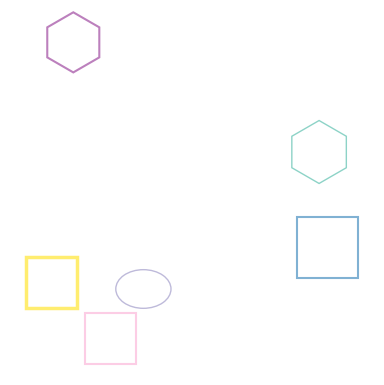[{"shape": "hexagon", "thickness": 1, "radius": 0.41, "center": [0.829, 0.605]}, {"shape": "oval", "thickness": 1, "radius": 0.36, "center": [0.372, 0.249]}, {"shape": "square", "thickness": 1.5, "radius": 0.4, "center": [0.851, 0.357]}, {"shape": "square", "thickness": 1.5, "radius": 0.33, "center": [0.288, 0.12]}, {"shape": "hexagon", "thickness": 1.5, "radius": 0.39, "center": [0.19, 0.89]}, {"shape": "square", "thickness": 2.5, "radius": 0.33, "center": [0.133, 0.266]}]